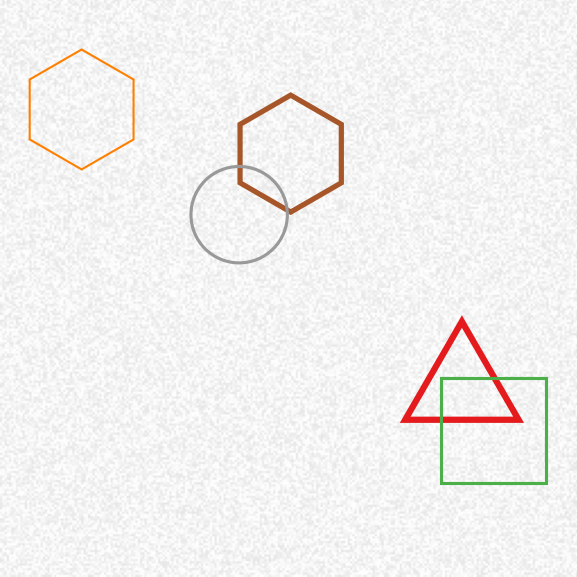[{"shape": "triangle", "thickness": 3, "radius": 0.57, "center": [0.8, 0.329]}, {"shape": "square", "thickness": 1.5, "radius": 0.45, "center": [0.854, 0.254]}, {"shape": "hexagon", "thickness": 1, "radius": 0.52, "center": [0.141, 0.81]}, {"shape": "hexagon", "thickness": 2.5, "radius": 0.51, "center": [0.503, 0.733]}, {"shape": "circle", "thickness": 1.5, "radius": 0.42, "center": [0.414, 0.627]}]